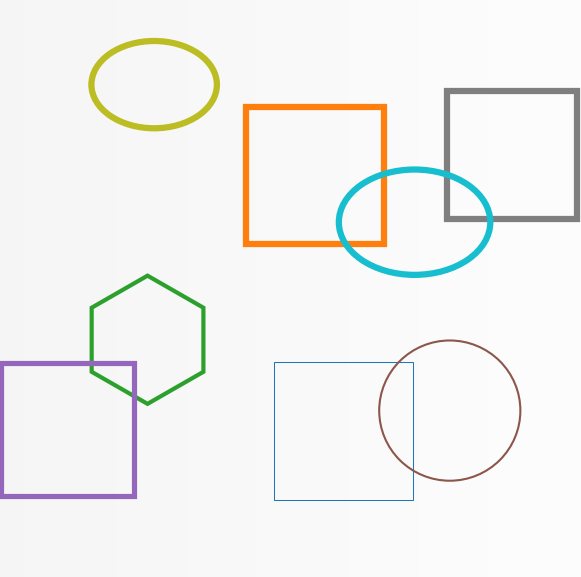[{"shape": "square", "thickness": 0.5, "radius": 0.6, "center": [0.591, 0.253]}, {"shape": "square", "thickness": 3, "radius": 0.59, "center": [0.541, 0.696]}, {"shape": "hexagon", "thickness": 2, "radius": 0.55, "center": [0.254, 0.411]}, {"shape": "square", "thickness": 2.5, "radius": 0.57, "center": [0.116, 0.256]}, {"shape": "circle", "thickness": 1, "radius": 0.61, "center": [0.774, 0.288]}, {"shape": "square", "thickness": 3, "radius": 0.56, "center": [0.881, 0.731]}, {"shape": "oval", "thickness": 3, "radius": 0.54, "center": [0.265, 0.853]}, {"shape": "oval", "thickness": 3, "radius": 0.65, "center": [0.713, 0.614]}]